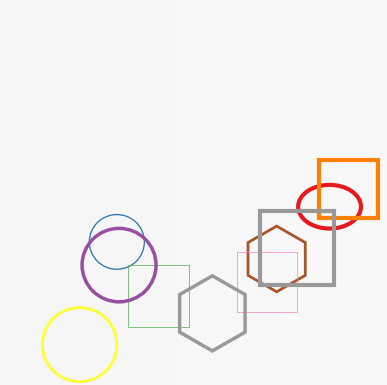[{"shape": "oval", "thickness": 3, "radius": 0.41, "center": [0.851, 0.463]}, {"shape": "circle", "thickness": 1, "radius": 0.36, "center": [0.302, 0.372]}, {"shape": "square", "thickness": 0.5, "radius": 0.4, "center": [0.409, 0.231]}, {"shape": "circle", "thickness": 2.5, "radius": 0.48, "center": [0.307, 0.311]}, {"shape": "square", "thickness": 3, "radius": 0.38, "center": [0.899, 0.509]}, {"shape": "circle", "thickness": 2, "radius": 0.48, "center": [0.206, 0.105]}, {"shape": "hexagon", "thickness": 2, "radius": 0.43, "center": [0.714, 0.327]}, {"shape": "square", "thickness": 0.5, "radius": 0.39, "center": [0.689, 0.268]}, {"shape": "square", "thickness": 3, "radius": 0.48, "center": [0.766, 0.356]}, {"shape": "hexagon", "thickness": 2.5, "radius": 0.49, "center": [0.548, 0.186]}]